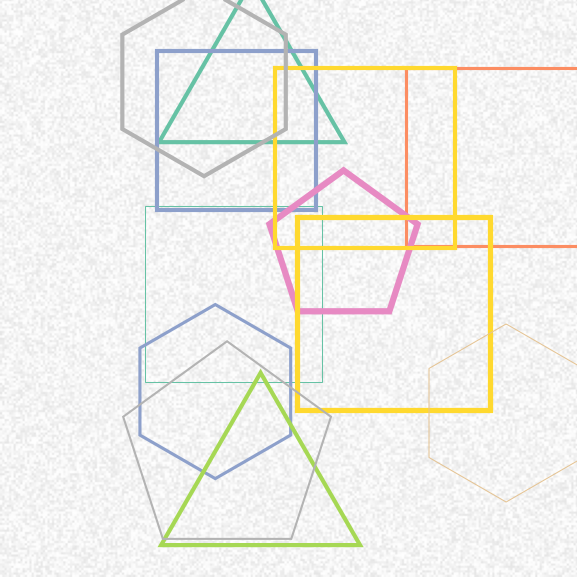[{"shape": "square", "thickness": 0.5, "radius": 0.76, "center": [0.404, 0.49]}, {"shape": "triangle", "thickness": 2, "radius": 0.93, "center": [0.436, 0.846]}, {"shape": "square", "thickness": 1.5, "radius": 0.77, "center": [0.857, 0.728]}, {"shape": "hexagon", "thickness": 1.5, "radius": 0.75, "center": [0.373, 0.321]}, {"shape": "square", "thickness": 2, "radius": 0.68, "center": [0.41, 0.773]}, {"shape": "pentagon", "thickness": 3, "radius": 0.67, "center": [0.595, 0.569]}, {"shape": "triangle", "thickness": 2, "radius": 0.99, "center": [0.451, 0.155]}, {"shape": "square", "thickness": 2.5, "radius": 0.83, "center": [0.681, 0.456]}, {"shape": "square", "thickness": 2, "radius": 0.78, "center": [0.632, 0.725]}, {"shape": "hexagon", "thickness": 0.5, "radius": 0.77, "center": [0.876, 0.284]}, {"shape": "hexagon", "thickness": 2, "radius": 0.82, "center": [0.353, 0.857]}, {"shape": "pentagon", "thickness": 1, "radius": 0.95, "center": [0.393, 0.219]}]